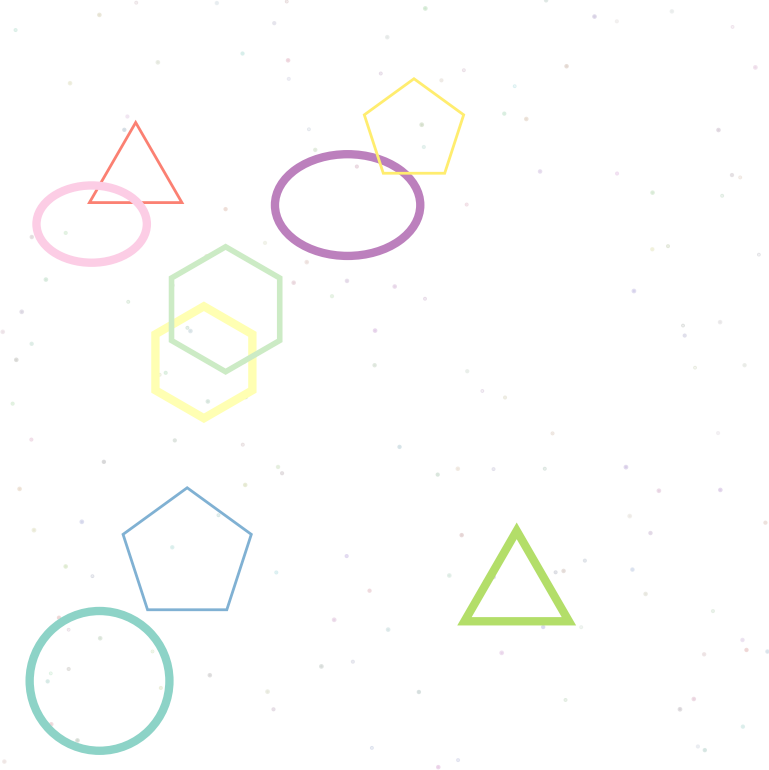[{"shape": "circle", "thickness": 3, "radius": 0.45, "center": [0.129, 0.116]}, {"shape": "hexagon", "thickness": 3, "radius": 0.36, "center": [0.265, 0.53]}, {"shape": "triangle", "thickness": 1, "radius": 0.35, "center": [0.176, 0.772]}, {"shape": "pentagon", "thickness": 1, "radius": 0.44, "center": [0.243, 0.279]}, {"shape": "triangle", "thickness": 3, "radius": 0.39, "center": [0.671, 0.232]}, {"shape": "oval", "thickness": 3, "radius": 0.36, "center": [0.119, 0.709]}, {"shape": "oval", "thickness": 3, "radius": 0.47, "center": [0.451, 0.734]}, {"shape": "hexagon", "thickness": 2, "radius": 0.41, "center": [0.293, 0.598]}, {"shape": "pentagon", "thickness": 1, "radius": 0.34, "center": [0.538, 0.83]}]